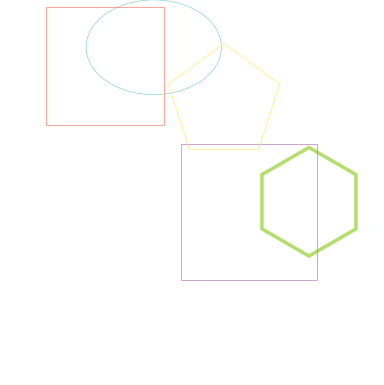[{"shape": "oval", "thickness": 0.5, "radius": 0.88, "center": [0.399, 0.877]}, {"shape": "square", "thickness": 0.5, "radius": 0.77, "center": [0.272, 0.829]}, {"shape": "hexagon", "thickness": 2.5, "radius": 0.71, "center": [0.802, 0.476]}, {"shape": "square", "thickness": 0.5, "radius": 0.88, "center": [0.646, 0.449]}, {"shape": "pentagon", "thickness": 0.5, "radius": 0.76, "center": [0.582, 0.734]}]